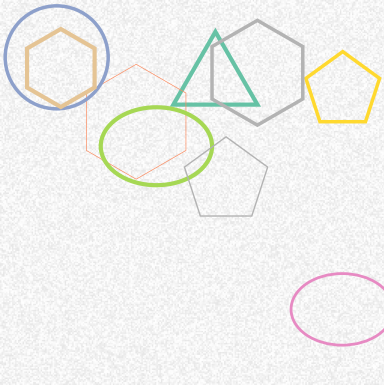[{"shape": "triangle", "thickness": 3, "radius": 0.63, "center": [0.56, 0.791]}, {"shape": "hexagon", "thickness": 0.5, "radius": 0.75, "center": [0.354, 0.684]}, {"shape": "circle", "thickness": 2.5, "radius": 0.67, "center": [0.147, 0.851]}, {"shape": "oval", "thickness": 2, "radius": 0.66, "center": [0.889, 0.196]}, {"shape": "oval", "thickness": 3, "radius": 0.72, "center": [0.406, 0.62]}, {"shape": "pentagon", "thickness": 2.5, "radius": 0.5, "center": [0.89, 0.765]}, {"shape": "hexagon", "thickness": 3, "radius": 0.51, "center": [0.158, 0.823]}, {"shape": "pentagon", "thickness": 1, "radius": 0.57, "center": [0.587, 0.531]}, {"shape": "hexagon", "thickness": 2.5, "radius": 0.68, "center": [0.669, 0.811]}]